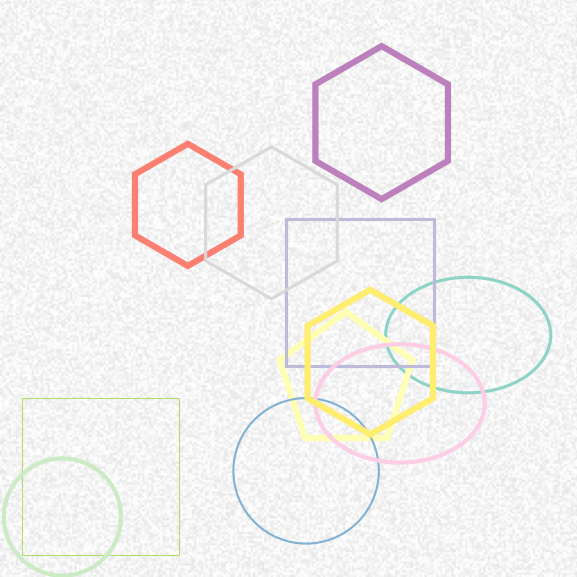[{"shape": "oval", "thickness": 1.5, "radius": 0.71, "center": [0.811, 0.419]}, {"shape": "pentagon", "thickness": 3, "radius": 0.6, "center": [0.599, 0.338]}, {"shape": "square", "thickness": 1.5, "radius": 0.64, "center": [0.624, 0.492]}, {"shape": "hexagon", "thickness": 3, "radius": 0.53, "center": [0.325, 0.644]}, {"shape": "circle", "thickness": 1, "radius": 0.63, "center": [0.53, 0.184]}, {"shape": "square", "thickness": 0.5, "radius": 0.68, "center": [0.173, 0.174]}, {"shape": "oval", "thickness": 2, "radius": 0.73, "center": [0.693, 0.301]}, {"shape": "hexagon", "thickness": 1.5, "radius": 0.66, "center": [0.47, 0.613]}, {"shape": "hexagon", "thickness": 3, "radius": 0.66, "center": [0.661, 0.787]}, {"shape": "circle", "thickness": 2, "radius": 0.51, "center": [0.108, 0.104]}, {"shape": "hexagon", "thickness": 3, "radius": 0.63, "center": [0.641, 0.372]}]